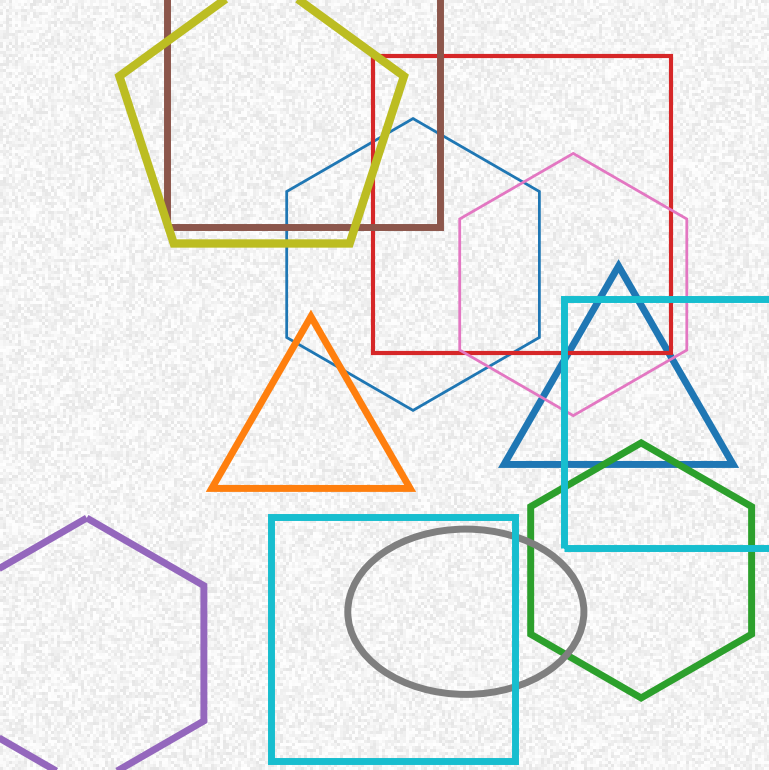[{"shape": "hexagon", "thickness": 1, "radius": 0.95, "center": [0.536, 0.657]}, {"shape": "triangle", "thickness": 2.5, "radius": 0.86, "center": [0.803, 0.483]}, {"shape": "triangle", "thickness": 2.5, "radius": 0.74, "center": [0.404, 0.44]}, {"shape": "hexagon", "thickness": 2.5, "radius": 0.83, "center": [0.833, 0.259]}, {"shape": "square", "thickness": 1.5, "radius": 0.97, "center": [0.678, 0.735]}, {"shape": "hexagon", "thickness": 2.5, "radius": 0.88, "center": [0.113, 0.152]}, {"shape": "square", "thickness": 2.5, "radius": 0.89, "center": [0.394, 0.883]}, {"shape": "hexagon", "thickness": 1, "radius": 0.85, "center": [0.744, 0.63]}, {"shape": "oval", "thickness": 2.5, "radius": 0.77, "center": [0.605, 0.206]}, {"shape": "pentagon", "thickness": 3, "radius": 0.97, "center": [0.34, 0.841]}, {"shape": "square", "thickness": 2.5, "radius": 0.79, "center": [0.51, 0.17]}, {"shape": "square", "thickness": 2.5, "radius": 0.81, "center": [0.894, 0.45]}]